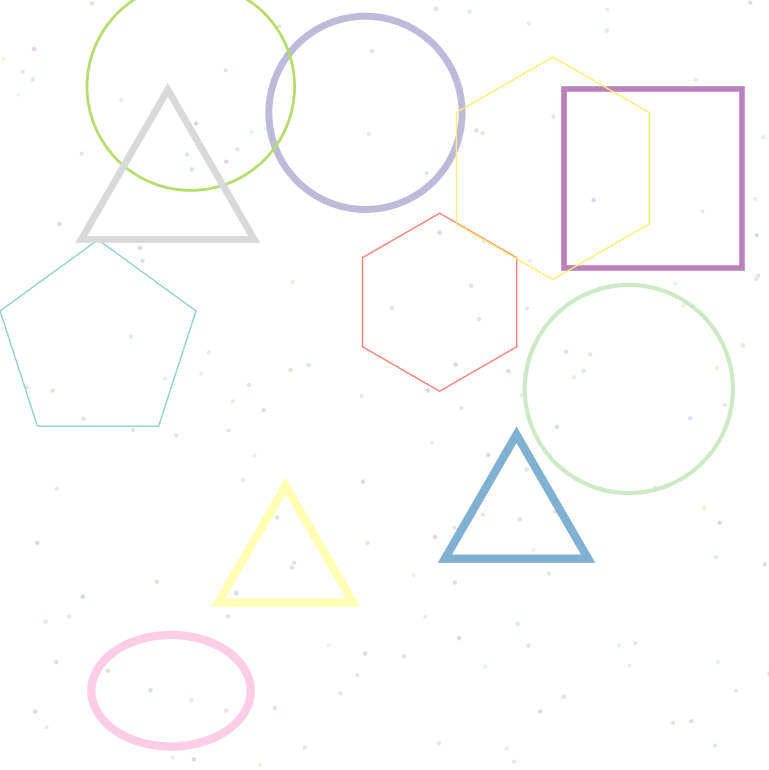[{"shape": "pentagon", "thickness": 0.5, "radius": 0.67, "center": [0.127, 0.555]}, {"shape": "triangle", "thickness": 3, "radius": 0.51, "center": [0.371, 0.268]}, {"shape": "circle", "thickness": 2.5, "radius": 0.63, "center": [0.475, 0.853]}, {"shape": "hexagon", "thickness": 0.5, "radius": 0.58, "center": [0.571, 0.608]}, {"shape": "triangle", "thickness": 3, "radius": 0.54, "center": [0.671, 0.328]}, {"shape": "circle", "thickness": 1, "radius": 0.67, "center": [0.248, 0.888]}, {"shape": "oval", "thickness": 3, "radius": 0.52, "center": [0.222, 0.103]}, {"shape": "triangle", "thickness": 2.5, "radius": 0.65, "center": [0.218, 0.754]}, {"shape": "square", "thickness": 2, "radius": 0.58, "center": [0.848, 0.768]}, {"shape": "circle", "thickness": 1.5, "radius": 0.68, "center": [0.817, 0.495]}, {"shape": "hexagon", "thickness": 0.5, "radius": 0.72, "center": [0.718, 0.781]}]